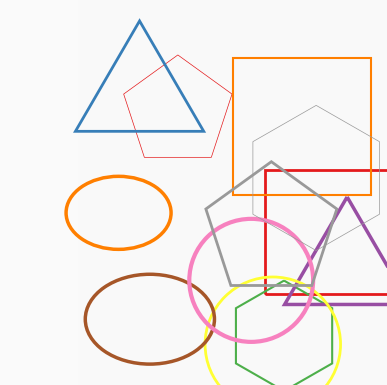[{"shape": "square", "thickness": 2, "radius": 0.81, "center": [0.847, 0.397]}, {"shape": "pentagon", "thickness": 0.5, "radius": 0.73, "center": [0.459, 0.71]}, {"shape": "triangle", "thickness": 2, "radius": 0.96, "center": [0.36, 0.754]}, {"shape": "hexagon", "thickness": 1.5, "radius": 0.72, "center": [0.733, 0.128]}, {"shape": "triangle", "thickness": 2.5, "radius": 0.93, "center": [0.896, 0.302]}, {"shape": "oval", "thickness": 2.5, "radius": 0.68, "center": [0.306, 0.447]}, {"shape": "square", "thickness": 1.5, "radius": 0.89, "center": [0.779, 0.672]}, {"shape": "circle", "thickness": 2, "radius": 0.87, "center": [0.704, 0.106]}, {"shape": "oval", "thickness": 2.5, "radius": 0.83, "center": [0.387, 0.171]}, {"shape": "circle", "thickness": 3, "radius": 0.8, "center": [0.648, 0.272]}, {"shape": "hexagon", "thickness": 0.5, "radius": 0.94, "center": [0.816, 0.538]}, {"shape": "pentagon", "thickness": 2, "radius": 0.89, "center": [0.7, 0.402]}]